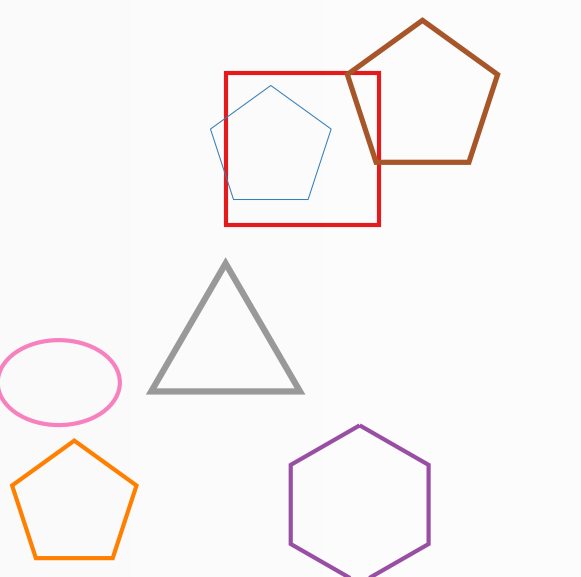[{"shape": "square", "thickness": 2, "radius": 0.66, "center": [0.52, 0.742]}, {"shape": "pentagon", "thickness": 0.5, "radius": 0.55, "center": [0.466, 0.742]}, {"shape": "hexagon", "thickness": 2, "radius": 0.68, "center": [0.619, 0.126]}, {"shape": "pentagon", "thickness": 2, "radius": 0.56, "center": [0.128, 0.124]}, {"shape": "pentagon", "thickness": 2.5, "radius": 0.68, "center": [0.727, 0.828]}, {"shape": "oval", "thickness": 2, "radius": 0.53, "center": [0.101, 0.337]}, {"shape": "triangle", "thickness": 3, "radius": 0.74, "center": [0.388, 0.395]}]